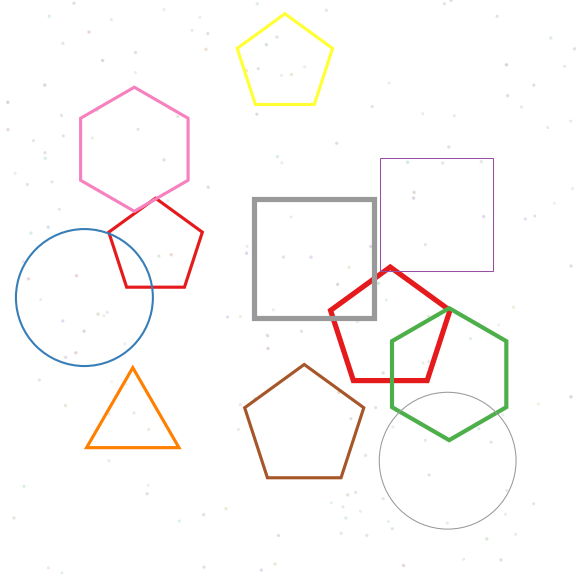[{"shape": "pentagon", "thickness": 2.5, "radius": 0.54, "center": [0.676, 0.428]}, {"shape": "pentagon", "thickness": 1.5, "radius": 0.43, "center": [0.269, 0.571]}, {"shape": "circle", "thickness": 1, "radius": 0.59, "center": [0.146, 0.484]}, {"shape": "hexagon", "thickness": 2, "radius": 0.57, "center": [0.778, 0.351]}, {"shape": "square", "thickness": 0.5, "radius": 0.49, "center": [0.756, 0.628]}, {"shape": "triangle", "thickness": 1.5, "radius": 0.46, "center": [0.23, 0.27]}, {"shape": "pentagon", "thickness": 1.5, "radius": 0.43, "center": [0.493, 0.888]}, {"shape": "pentagon", "thickness": 1.5, "radius": 0.54, "center": [0.527, 0.26]}, {"shape": "hexagon", "thickness": 1.5, "radius": 0.54, "center": [0.233, 0.741]}, {"shape": "circle", "thickness": 0.5, "radius": 0.59, "center": [0.775, 0.201]}, {"shape": "square", "thickness": 2.5, "radius": 0.52, "center": [0.544, 0.551]}]